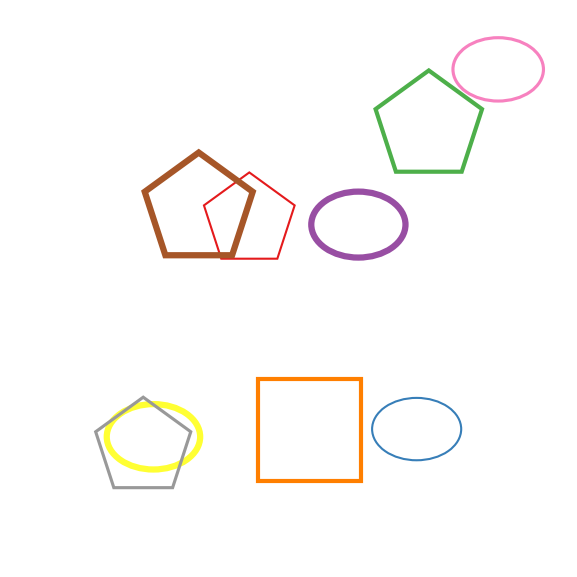[{"shape": "pentagon", "thickness": 1, "radius": 0.41, "center": [0.432, 0.618]}, {"shape": "oval", "thickness": 1, "radius": 0.39, "center": [0.721, 0.256]}, {"shape": "pentagon", "thickness": 2, "radius": 0.48, "center": [0.743, 0.78]}, {"shape": "oval", "thickness": 3, "radius": 0.41, "center": [0.621, 0.61]}, {"shape": "square", "thickness": 2, "radius": 0.44, "center": [0.536, 0.255]}, {"shape": "oval", "thickness": 3, "radius": 0.4, "center": [0.266, 0.243]}, {"shape": "pentagon", "thickness": 3, "radius": 0.49, "center": [0.344, 0.637]}, {"shape": "oval", "thickness": 1.5, "radius": 0.39, "center": [0.863, 0.879]}, {"shape": "pentagon", "thickness": 1.5, "radius": 0.43, "center": [0.248, 0.225]}]